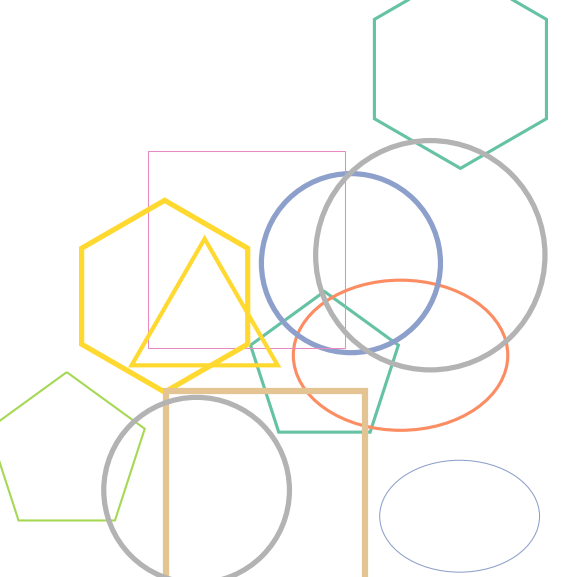[{"shape": "pentagon", "thickness": 1.5, "radius": 0.67, "center": [0.562, 0.36]}, {"shape": "hexagon", "thickness": 1.5, "radius": 0.86, "center": [0.797, 0.88]}, {"shape": "oval", "thickness": 1.5, "radius": 0.93, "center": [0.694, 0.384]}, {"shape": "circle", "thickness": 2.5, "radius": 0.78, "center": [0.608, 0.543]}, {"shape": "oval", "thickness": 0.5, "radius": 0.69, "center": [0.796, 0.105]}, {"shape": "square", "thickness": 0.5, "radius": 0.85, "center": [0.426, 0.566]}, {"shape": "pentagon", "thickness": 1, "radius": 0.71, "center": [0.116, 0.213]}, {"shape": "hexagon", "thickness": 2.5, "radius": 0.83, "center": [0.285, 0.486]}, {"shape": "triangle", "thickness": 2, "radius": 0.73, "center": [0.354, 0.44]}, {"shape": "square", "thickness": 3, "radius": 0.86, "center": [0.459, 0.151]}, {"shape": "circle", "thickness": 2.5, "radius": 0.8, "center": [0.34, 0.15]}, {"shape": "circle", "thickness": 2.5, "radius": 0.99, "center": [0.745, 0.557]}]